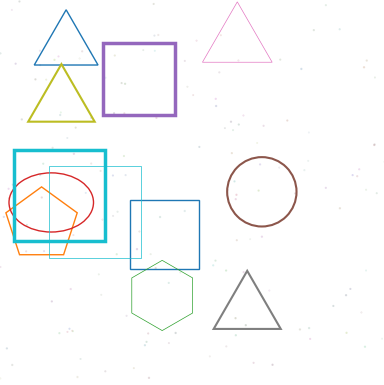[{"shape": "triangle", "thickness": 1, "radius": 0.48, "center": [0.172, 0.879]}, {"shape": "square", "thickness": 1, "radius": 0.45, "center": [0.428, 0.391]}, {"shape": "pentagon", "thickness": 1, "radius": 0.49, "center": [0.108, 0.417]}, {"shape": "hexagon", "thickness": 0.5, "radius": 0.46, "center": [0.421, 0.233]}, {"shape": "oval", "thickness": 1, "radius": 0.55, "center": [0.133, 0.474]}, {"shape": "square", "thickness": 2.5, "radius": 0.47, "center": [0.361, 0.795]}, {"shape": "circle", "thickness": 1.5, "radius": 0.45, "center": [0.68, 0.502]}, {"shape": "triangle", "thickness": 0.5, "radius": 0.52, "center": [0.616, 0.891]}, {"shape": "triangle", "thickness": 1.5, "radius": 0.5, "center": [0.642, 0.196]}, {"shape": "triangle", "thickness": 1.5, "radius": 0.5, "center": [0.16, 0.734]}, {"shape": "square", "thickness": 2.5, "radius": 0.59, "center": [0.155, 0.493]}, {"shape": "square", "thickness": 0.5, "radius": 0.6, "center": [0.247, 0.45]}]